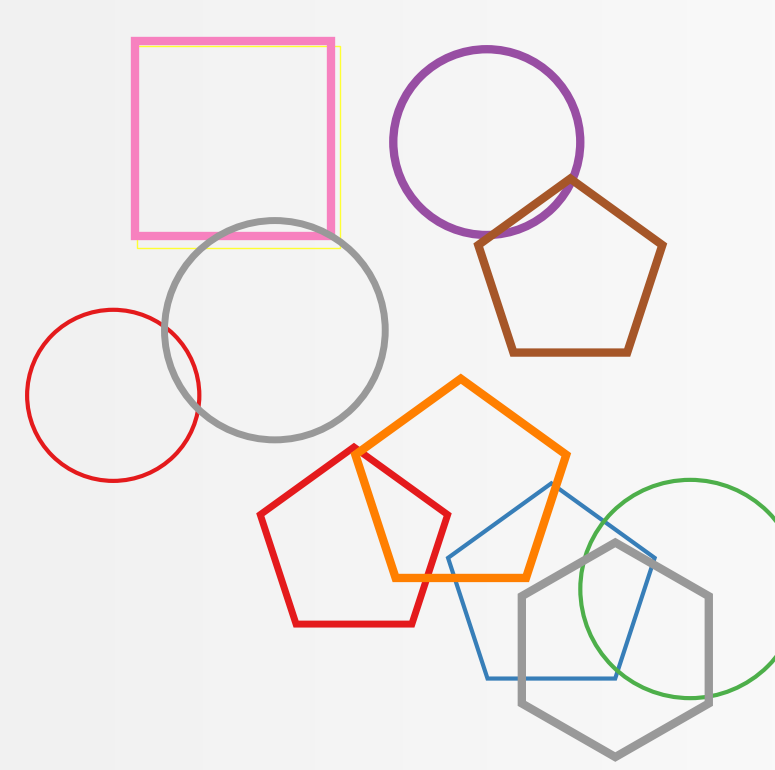[{"shape": "pentagon", "thickness": 2.5, "radius": 0.64, "center": [0.457, 0.292]}, {"shape": "circle", "thickness": 1.5, "radius": 0.56, "center": [0.146, 0.487]}, {"shape": "pentagon", "thickness": 1.5, "radius": 0.7, "center": [0.711, 0.232]}, {"shape": "circle", "thickness": 1.5, "radius": 0.71, "center": [0.891, 0.235]}, {"shape": "circle", "thickness": 3, "radius": 0.6, "center": [0.628, 0.815]}, {"shape": "pentagon", "thickness": 3, "radius": 0.72, "center": [0.595, 0.365]}, {"shape": "square", "thickness": 0.5, "radius": 0.65, "center": [0.307, 0.809]}, {"shape": "pentagon", "thickness": 3, "radius": 0.62, "center": [0.736, 0.643]}, {"shape": "square", "thickness": 3, "radius": 0.63, "center": [0.301, 0.821]}, {"shape": "circle", "thickness": 2.5, "radius": 0.71, "center": [0.355, 0.571]}, {"shape": "hexagon", "thickness": 3, "radius": 0.7, "center": [0.794, 0.156]}]